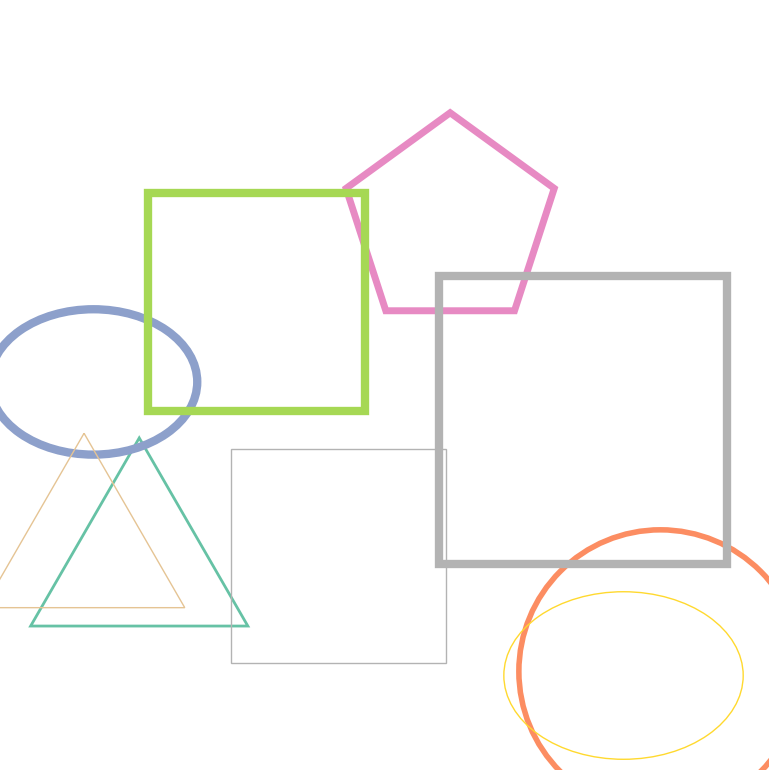[{"shape": "triangle", "thickness": 1, "radius": 0.81, "center": [0.181, 0.268]}, {"shape": "circle", "thickness": 2, "radius": 0.92, "center": [0.858, 0.128]}, {"shape": "oval", "thickness": 3, "radius": 0.67, "center": [0.121, 0.504]}, {"shape": "pentagon", "thickness": 2.5, "radius": 0.71, "center": [0.585, 0.711]}, {"shape": "square", "thickness": 3, "radius": 0.71, "center": [0.334, 0.608]}, {"shape": "oval", "thickness": 0.5, "radius": 0.78, "center": [0.81, 0.123]}, {"shape": "triangle", "thickness": 0.5, "radius": 0.75, "center": [0.109, 0.286]}, {"shape": "square", "thickness": 3, "radius": 0.94, "center": [0.757, 0.455]}, {"shape": "square", "thickness": 0.5, "radius": 0.7, "center": [0.44, 0.278]}]